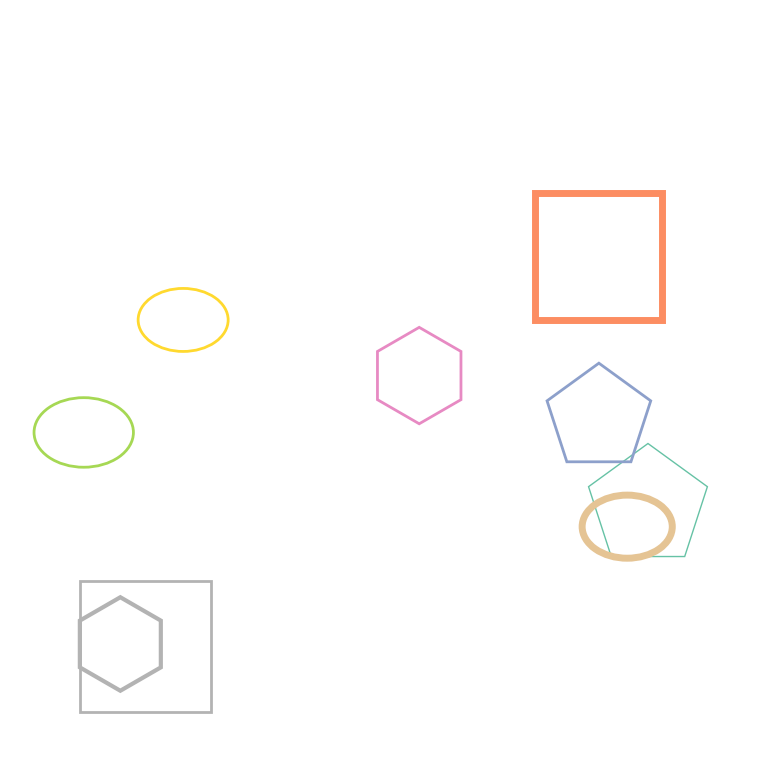[{"shape": "pentagon", "thickness": 0.5, "radius": 0.41, "center": [0.842, 0.343]}, {"shape": "square", "thickness": 2.5, "radius": 0.41, "center": [0.777, 0.667]}, {"shape": "pentagon", "thickness": 1, "radius": 0.35, "center": [0.778, 0.458]}, {"shape": "hexagon", "thickness": 1, "radius": 0.31, "center": [0.544, 0.512]}, {"shape": "oval", "thickness": 1, "radius": 0.32, "center": [0.109, 0.438]}, {"shape": "oval", "thickness": 1, "radius": 0.29, "center": [0.238, 0.584]}, {"shape": "oval", "thickness": 2.5, "radius": 0.29, "center": [0.815, 0.316]}, {"shape": "hexagon", "thickness": 1.5, "radius": 0.3, "center": [0.156, 0.164]}, {"shape": "square", "thickness": 1, "radius": 0.43, "center": [0.189, 0.161]}]